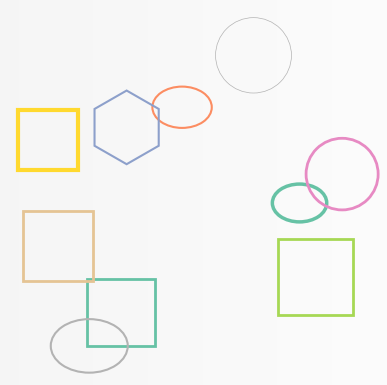[{"shape": "oval", "thickness": 2.5, "radius": 0.35, "center": [0.773, 0.473]}, {"shape": "square", "thickness": 2, "radius": 0.44, "center": [0.312, 0.188]}, {"shape": "oval", "thickness": 1.5, "radius": 0.38, "center": [0.47, 0.721]}, {"shape": "hexagon", "thickness": 1.5, "radius": 0.48, "center": [0.327, 0.669]}, {"shape": "circle", "thickness": 2, "radius": 0.47, "center": [0.883, 0.548]}, {"shape": "square", "thickness": 2, "radius": 0.49, "center": [0.814, 0.28]}, {"shape": "square", "thickness": 3, "radius": 0.39, "center": [0.124, 0.637]}, {"shape": "square", "thickness": 2, "radius": 0.45, "center": [0.15, 0.361]}, {"shape": "circle", "thickness": 0.5, "radius": 0.49, "center": [0.654, 0.856]}, {"shape": "oval", "thickness": 1.5, "radius": 0.5, "center": [0.23, 0.102]}]